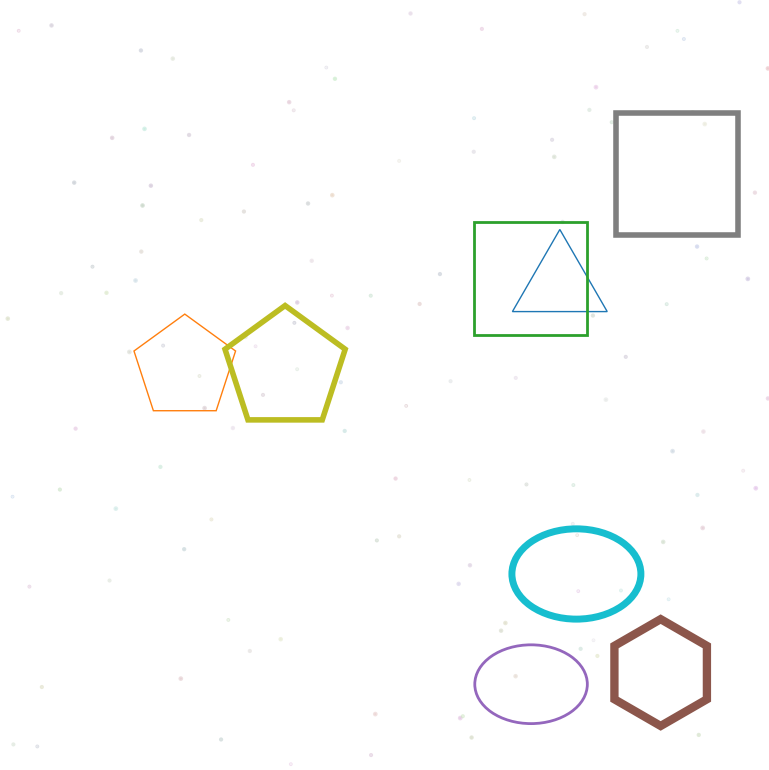[{"shape": "triangle", "thickness": 0.5, "radius": 0.36, "center": [0.727, 0.631]}, {"shape": "pentagon", "thickness": 0.5, "radius": 0.35, "center": [0.24, 0.523]}, {"shape": "square", "thickness": 1, "radius": 0.37, "center": [0.689, 0.638]}, {"shape": "oval", "thickness": 1, "radius": 0.37, "center": [0.69, 0.111]}, {"shape": "hexagon", "thickness": 3, "radius": 0.35, "center": [0.858, 0.127]}, {"shape": "square", "thickness": 2, "radius": 0.4, "center": [0.879, 0.774]}, {"shape": "pentagon", "thickness": 2, "radius": 0.41, "center": [0.37, 0.521]}, {"shape": "oval", "thickness": 2.5, "radius": 0.42, "center": [0.749, 0.255]}]